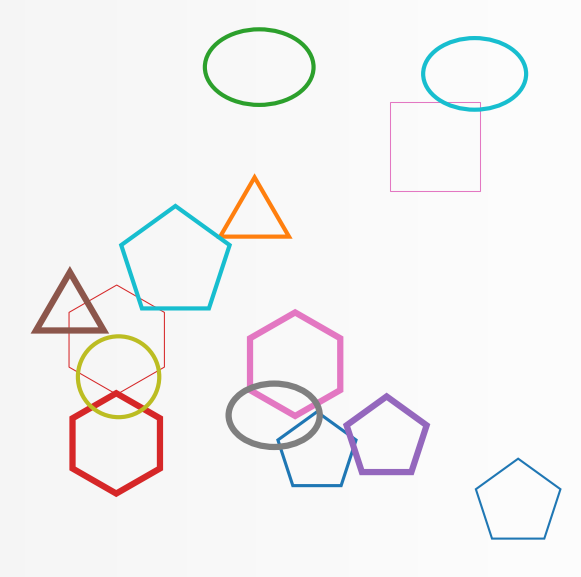[{"shape": "pentagon", "thickness": 1.5, "radius": 0.35, "center": [0.545, 0.215]}, {"shape": "pentagon", "thickness": 1, "radius": 0.38, "center": [0.891, 0.128]}, {"shape": "triangle", "thickness": 2, "radius": 0.34, "center": [0.438, 0.624]}, {"shape": "oval", "thickness": 2, "radius": 0.47, "center": [0.446, 0.883]}, {"shape": "hexagon", "thickness": 0.5, "radius": 0.47, "center": [0.201, 0.411]}, {"shape": "hexagon", "thickness": 3, "radius": 0.43, "center": [0.2, 0.231]}, {"shape": "pentagon", "thickness": 3, "radius": 0.36, "center": [0.665, 0.24]}, {"shape": "triangle", "thickness": 3, "radius": 0.34, "center": [0.12, 0.461]}, {"shape": "hexagon", "thickness": 3, "radius": 0.45, "center": [0.508, 0.368]}, {"shape": "square", "thickness": 0.5, "radius": 0.39, "center": [0.748, 0.746]}, {"shape": "oval", "thickness": 3, "radius": 0.39, "center": [0.472, 0.28]}, {"shape": "circle", "thickness": 2, "radius": 0.35, "center": [0.204, 0.347]}, {"shape": "pentagon", "thickness": 2, "radius": 0.49, "center": [0.302, 0.544]}, {"shape": "oval", "thickness": 2, "radius": 0.44, "center": [0.817, 0.871]}]